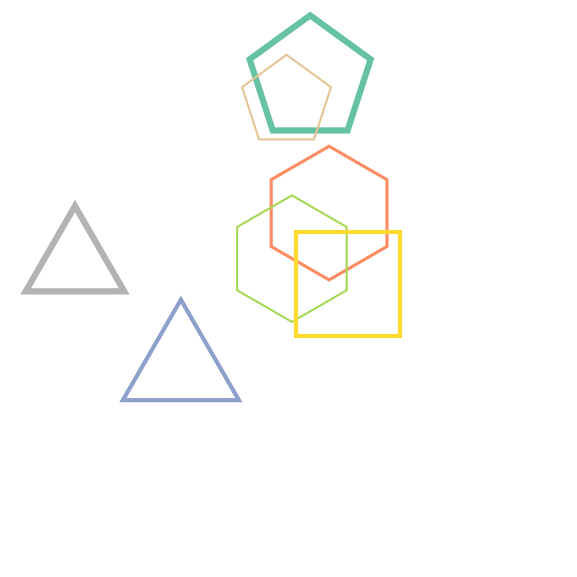[{"shape": "pentagon", "thickness": 3, "radius": 0.55, "center": [0.537, 0.862]}, {"shape": "hexagon", "thickness": 1.5, "radius": 0.58, "center": [0.57, 0.63]}, {"shape": "triangle", "thickness": 2, "radius": 0.58, "center": [0.313, 0.364]}, {"shape": "hexagon", "thickness": 1, "radius": 0.55, "center": [0.505, 0.551]}, {"shape": "square", "thickness": 2, "radius": 0.45, "center": [0.602, 0.507]}, {"shape": "pentagon", "thickness": 1, "radius": 0.4, "center": [0.496, 0.823]}, {"shape": "triangle", "thickness": 3, "radius": 0.49, "center": [0.13, 0.544]}]